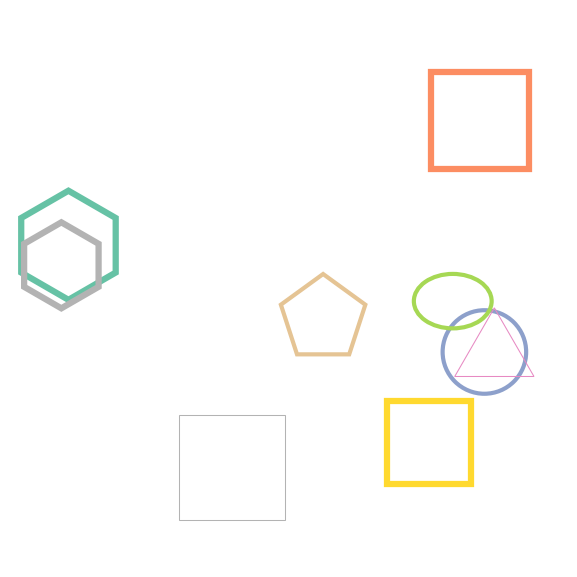[{"shape": "hexagon", "thickness": 3, "radius": 0.47, "center": [0.119, 0.574]}, {"shape": "square", "thickness": 3, "radius": 0.42, "center": [0.831, 0.791]}, {"shape": "circle", "thickness": 2, "radius": 0.36, "center": [0.839, 0.39]}, {"shape": "triangle", "thickness": 0.5, "radius": 0.4, "center": [0.856, 0.387]}, {"shape": "oval", "thickness": 2, "radius": 0.34, "center": [0.784, 0.478]}, {"shape": "square", "thickness": 3, "radius": 0.36, "center": [0.743, 0.233]}, {"shape": "pentagon", "thickness": 2, "radius": 0.38, "center": [0.559, 0.448]}, {"shape": "square", "thickness": 0.5, "radius": 0.46, "center": [0.402, 0.19]}, {"shape": "hexagon", "thickness": 3, "radius": 0.37, "center": [0.106, 0.54]}]